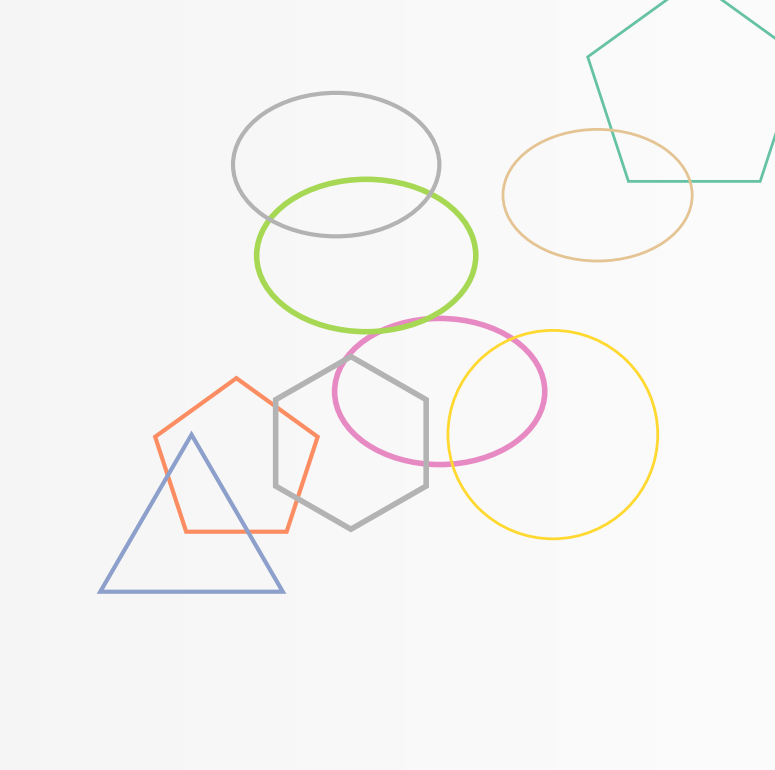[{"shape": "pentagon", "thickness": 1, "radius": 0.72, "center": [0.896, 0.881]}, {"shape": "pentagon", "thickness": 1.5, "radius": 0.55, "center": [0.305, 0.399]}, {"shape": "triangle", "thickness": 1.5, "radius": 0.68, "center": [0.247, 0.3]}, {"shape": "oval", "thickness": 2, "radius": 0.68, "center": [0.567, 0.492]}, {"shape": "oval", "thickness": 2, "radius": 0.71, "center": [0.473, 0.668]}, {"shape": "circle", "thickness": 1, "radius": 0.68, "center": [0.713, 0.436]}, {"shape": "oval", "thickness": 1, "radius": 0.61, "center": [0.771, 0.746]}, {"shape": "hexagon", "thickness": 2, "radius": 0.56, "center": [0.453, 0.425]}, {"shape": "oval", "thickness": 1.5, "radius": 0.67, "center": [0.434, 0.786]}]